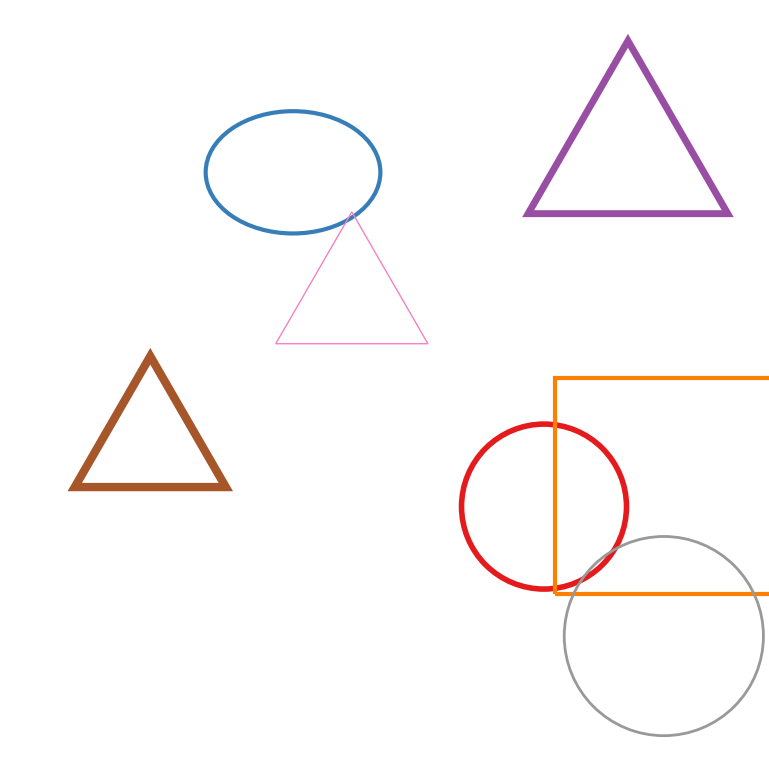[{"shape": "circle", "thickness": 2, "radius": 0.54, "center": [0.707, 0.342]}, {"shape": "oval", "thickness": 1.5, "radius": 0.57, "center": [0.381, 0.776]}, {"shape": "triangle", "thickness": 2.5, "radius": 0.75, "center": [0.816, 0.797]}, {"shape": "square", "thickness": 1.5, "radius": 0.7, "center": [0.861, 0.369]}, {"shape": "triangle", "thickness": 3, "radius": 0.57, "center": [0.195, 0.424]}, {"shape": "triangle", "thickness": 0.5, "radius": 0.57, "center": [0.457, 0.611]}, {"shape": "circle", "thickness": 1, "radius": 0.65, "center": [0.862, 0.174]}]